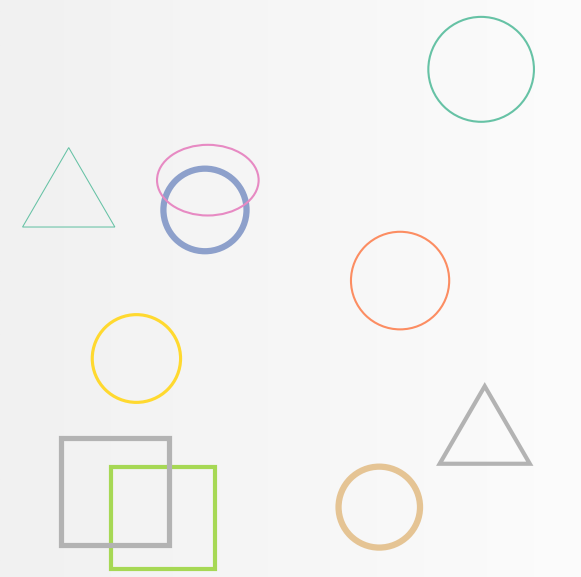[{"shape": "circle", "thickness": 1, "radius": 0.45, "center": [0.828, 0.879]}, {"shape": "triangle", "thickness": 0.5, "radius": 0.46, "center": [0.118, 0.652]}, {"shape": "circle", "thickness": 1, "radius": 0.42, "center": [0.688, 0.513]}, {"shape": "circle", "thickness": 3, "radius": 0.36, "center": [0.353, 0.636]}, {"shape": "oval", "thickness": 1, "radius": 0.44, "center": [0.358, 0.687]}, {"shape": "square", "thickness": 2, "radius": 0.44, "center": [0.28, 0.102]}, {"shape": "circle", "thickness": 1.5, "radius": 0.38, "center": [0.235, 0.378]}, {"shape": "circle", "thickness": 3, "radius": 0.35, "center": [0.653, 0.121]}, {"shape": "triangle", "thickness": 2, "radius": 0.45, "center": [0.834, 0.241]}, {"shape": "square", "thickness": 2.5, "radius": 0.46, "center": [0.198, 0.148]}]